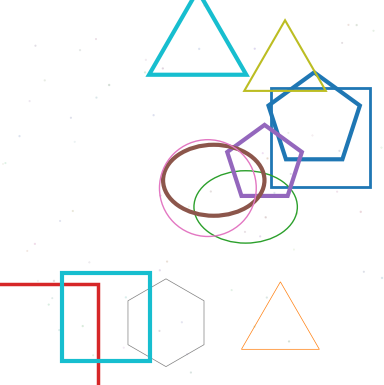[{"shape": "pentagon", "thickness": 3, "radius": 0.62, "center": [0.816, 0.687]}, {"shape": "square", "thickness": 2, "radius": 0.64, "center": [0.832, 0.643]}, {"shape": "triangle", "thickness": 0.5, "radius": 0.58, "center": [0.728, 0.151]}, {"shape": "oval", "thickness": 1, "radius": 0.67, "center": [0.638, 0.463]}, {"shape": "square", "thickness": 2.5, "radius": 0.72, "center": [0.111, 0.118]}, {"shape": "pentagon", "thickness": 3, "radius": 0.51, "center": [0.687, 0.574]}, {"shape": "oval", "thickness": 3, "radius": 0.66, "center": [0.555, 0.532]}, {"shape": "circle", "thickness": 1, "radius": 0.63, "center": [0.54, 0.511]}, {"shape": "hexagon", "thickness": 0.5, "radius": 0.57, "center": [0.431, 0.162]}, {"shape": "triangle", "thickness": 1.5, "radius": 0.61, "center": [0.74, 0.825]}, {"shape": "triangle", "thickness": 3, "radius": 0.73, "center": [0.513, 0.879]}, {"shape": "square", "thickness": 3, "radius": 0.58, "center": [0.275, 0.176]}]